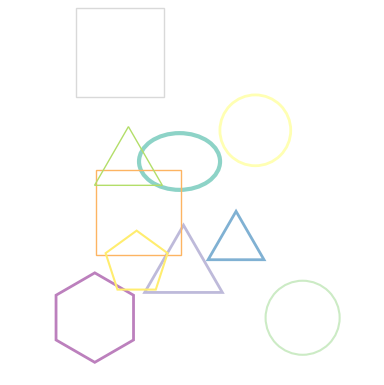[{"shape": "oval", "thickness": 3, "radius": 0.53, "center": [0.466, 0.581]}, {"shape": "circle", "thickness": 2, "radius": 0.46, "center": [0.663, 0.662]}, {"shape": "triangle", "thickness": 2, "radius": 0.58, "center": [0.477, 0.299]}, {"shape": "triangle", "thickness": 2, "radius": 0.42, "center": [0.613, 0.367]}, {"shape": "square", "thickness": 1, "radius": 0.55, "center": [0.36, 0.448]}, {"shape": "triangle", "thickness": 1, "radius": 0.51, "center": [0.334, 0.569]}, {"shape": "square", "thickness": 1, "radius": 0.57, "center": [0.311, 0.863]}, {"shape": "hexagon", "thickness": 2, "radius": 0.58, "center": [0.246, 0.175]}, {"shape": "circle", "thickness": 1.5, "radius": 0.48, "center": [0.786, 0.175]}, {"shape": "pentagon", "thickness": 1.5, "radius": 0.42, "center": [0.355, 0.316]}]